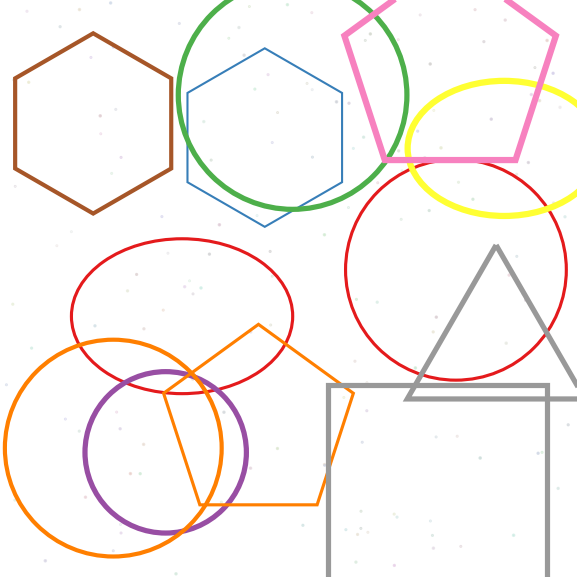[{"shape": "circle", "thickness": 1.5, "radius": 0.96, "center": [0.79, 0.532]}, {"shape": "oval", "thickness": 1.5, "radius": 0.96, "center": [0.315, 0.452]}, {"shape": "hexagon", "thickness": 1, "radius": 0.77, "center": [0.458, 0.761]}, {"shape": "circle", "thickness": 2.5, "radius": 0.99, "center": [0.507, 0.835]}, {"shape": "circle", "thickness": 2.5, "radius": 0.7, "center": [0.287, 0.216]}, {"shape": "pentagon", "thickness": 1.5, "radius": 0.86, "center": [0.448, 0.265]}, {"shape": "circle", "thickness": 2, "radius": 0.94, "center": [0.196, 0.223]}, {"shape": "oval", "thickness": 3, "radius": 0.84, "center": [0.873, 0.742]}, {"shape": "hexagon", "thickness": 2, "radius": 0.78, "center": [0.161, 0.785]}, {"shape": "pentagon", "thickness": 3, "radius": 0.96, "center": [0.779, 0.878]}, {"shape": "triangle", "thickness": 2.5, "radius": 0.89, "center": [0.859, 0.397]}, {"shape": "square", "thickness": 2.5, "radius": 0.95, "center": [0.758, 0.144]}]